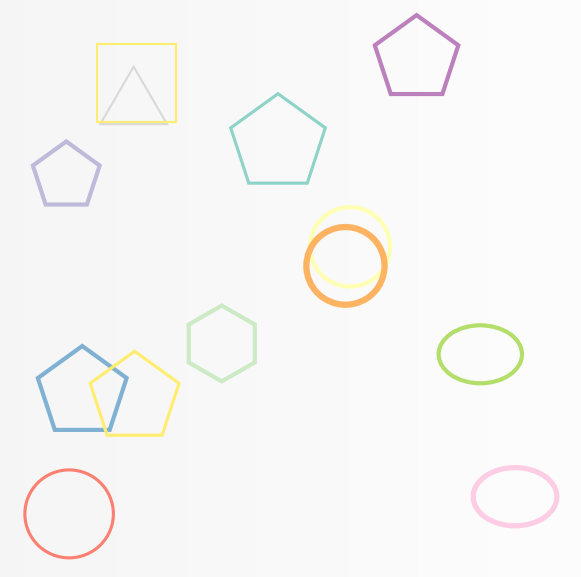[{"shape": "pentagon", "thickness": 1.5, "radius": 0.43, "center": [0.478, 0.751]}, {"shape": "circle", "thickness": 2, "radius": 0.34, "center": [0.602, 0.572]}, {"shape": "pentagon", "thickness": 2, "radius": 0.3, "center": [0.114, 0.694]}, {"shape": "circle", "thickness": 1.5, "radius": 0.38, "center": [0.119, 0.109]}, {"shape": "pentagon", "thickness": 2, "radius": 0.4, "center": [0.141, 0.32]}, {"shape": "circle", "thickness": 3, "radius": 0.34, "center": [0.594, 0.539]}, {"shape": "oval", "thickness": 2, "radius": 0.36, "center": [0.826, 0.386]}, {"shape": "oval", "thickness": 2.5, "radius": 0.36, "center": [0.886, 0.139]}, {"shape": "triangle", "thickness": 1, "radius": 0.33, "center": [0.23, 0.817]}, {"shape": "pentagon", "thickness": 2, "radius": 0.38, "center": [0.717, 0.897]}, {"shape": "hexagon", "thickness": 2, "radius": 0.33, "center": [0.382, 0.404]}, {"shape": "pentagon", "thickness": 1.5, "radius": 0.4, "center": [0.232, 0.311]}, {"shape": "square", "thickness": 1, "radius": 0.34, "center": [0.234, 0.856]}]